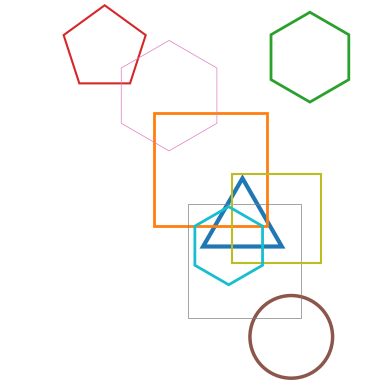[{"shape": "triangle", "thickness": 3, "radius": 0.59, "center": [0.63, 0.419]}, {"shape": "square", "thickness": 2, "radius": 0.73, "center": [0.546, 0.559]}, {"shape": "hexagon", "thickness": 2, "radius": 0.58, "center": [0.805, 0.852]}, {"shape": "pentagon", "thickness": 1.5, "radius": 0.56, "center": [0.272, 0.874]}, {"shape": "circle", "thickness": 2.5, "radius": 0.54, "center": [0.757, 0.125]}, {"shape": "hexagon", "thickness": 0.5, "radius": 0.72, "center": [0.439, 0.752]}, {"shape": "square", "thickness": 0.5, "radius": 0.74, "center": [0.635, 0.322]}, {"shape": "square", "thickness": 1.5, "radius": 0.58, "center": [0.717, 0.432]}, {"shape": "hexagon", "thickness": 2, "radius": 0.51, "center": [0.594, 0.362]}]